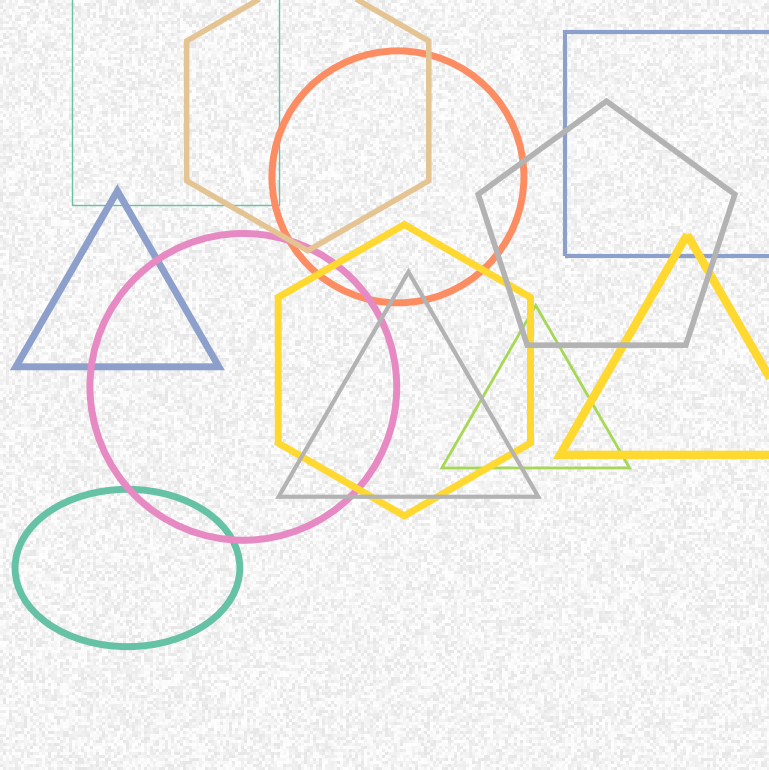[{"shape": "oval", "thickness": 2.5, "radius": 0.73, "center": [0.166, 0.262]}, {"shape": "square", "thickness": 0.5, "radius": 0.67, "center": [0.228, 0.869]}, {"shape": "circle", "thickness": 2.5, "radius": 0.82, "center": [0.517, 0.77]}, {"shape": "square", "thickness": 1.5, "radius": 0.73, "center": [0.879, 0.813]}, {"shape": "triangle", "thickness": 2.5, "radius": 0.76, "center": [0.152, 0.6]}, {"shape": "circle", "thickness": 2.5, "radius": 1.0, "center": [0.316, 0.498]}, {"shape": "triangle", "thickness": 1, "radius": 0.7, "center": [0.696, 0.463]}, {"shape": "hexagon", "thickness": 2.5, "radius": 0.95, "center": [0.525, 0.519]}, {"shape": "triangle", "thickness": 3, "radius": 0.95, "center": [0.892, 0.505]}, {"shape": "hexagon", "thickness": 2, "radius": 0.91, "center": [0.4, 0.856]}, {"shape": "pentagon", "thickness": 2, "radius": 0.88, "center": [0.788, 0.693]}, {"shape": "triangle", "thickness": 1.5, "radius": 0.97, "center": [0.53, 0.452]}]